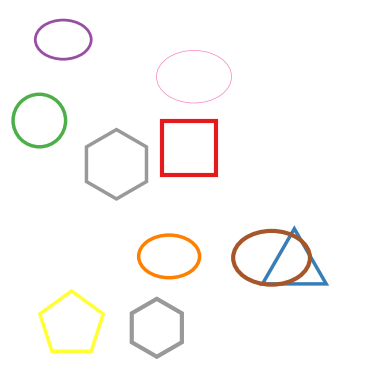[{"shape": "square", "thickness": 3, "radius": 0.35, "center": [0.49, 0.615]}, {"shape": "triangle", "thickness": 2.5, "radius": 0.48, "center": [0.765, 0.31]}, {"shape": "circle", "thickness": 2.5, "radius": 0.34, "center": [0.102, 0.687]}, {"shape": "oval", "thickness": 2, "radius": 0.36, "center": [0.164, 0.897]}, {"shape": "oval", "thickness": 2.5, "radius": 0.4, "center": [0.439, 0.334]}, {"shape": "pentagon", "thickness": 2.5, "radius": 0.43, "center": [0.186, 0.158]}, {"shape": "oval", "thickness": 3, "radius": 0.5, "center": [0.705, 0.33]}, {"shape": "oval", "thickness": 0.5, "radius": 0.49, "center": [0.504, 0.801]}, {"shape": "hexagon", "thickness": 2.5, "radius": 0.45, "center": [0.303, 0.573]}, {"shape": "hexagon", "thickness": 3, "radius": 0.38, "center": [0.407, 0.149]}]